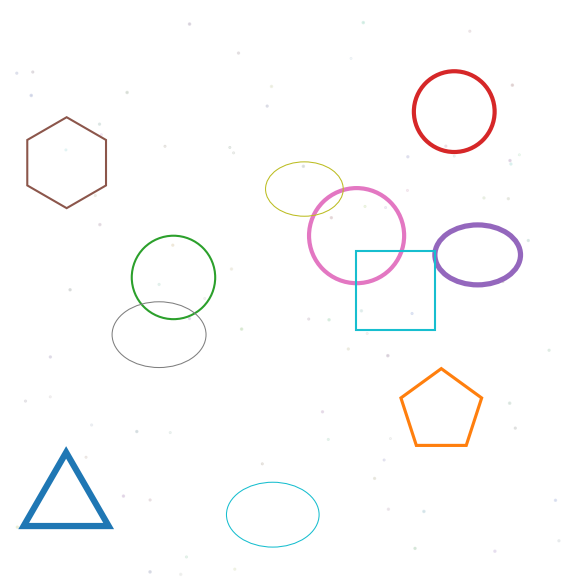[{"shape": "triangle", "thickness": 3, "radius": 0.42, "center": [0.115, 0.131]}, {"shape": "pentagon", "thickness": 1.5, "radius": 0.37, "center": [0.764, 0.287]}, {"shape": "circle", "thickness": 1, "radius": 0.36, "center": [0.3, 0.519]}, {"shape": "circle", "thickness": 2, "radius": 0.35, "center": [0.787, 0.806]}, {"shape": "oval", "thickness": 2.5, "radius": 0.37, "center": [0.827, 0.558]}, {"shape": "hexagon", "thickness": 1, "radius": 0.39, "center": [0.115, 0.717]}, {"shape": "circle", "thickness": 2, "radius": 0.41, "center": [0.617, 0.591]}, {"shape": "oval", "thickness": 0.5, "radius": 0.41, "center": [0.275, 0.42]}, {"shape": "oval", "thickness": 0.5, "radius": 0.34, "center": [0.527, 0.672]}, {"shape": "oval", "thickness": 0.5, "radius": 0.4, "center": [0.472, 0.108]}, {"shape": "square", "thickness": 1, "radius": 0.34, "center": [0.684, 0.495]}]